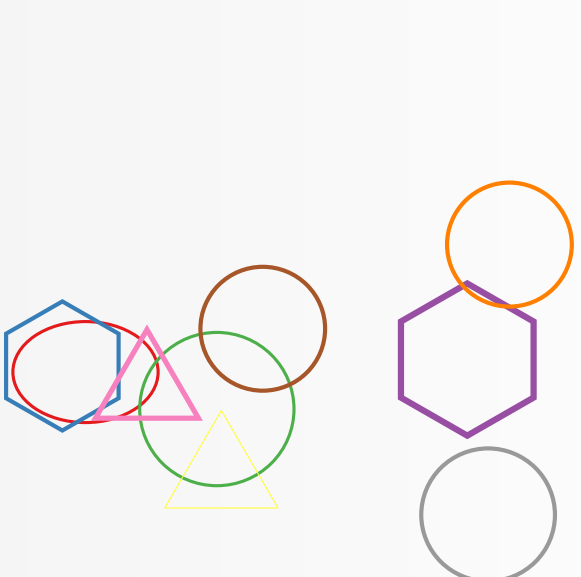[{"shape": "oval", "thickness": 1.5, "radius": 0.62, "center": [0.147, 0.355]}, {"shape": "hexagon", "thickness": 2, "radius": 0.56, "center": [0.107, 0.365]}, {"shape": "circle", "thickness": 1.5, "radius": 0.66, "center": [0.373, 0.291]}, {"shape": "hexagon", "thickness": 3, "radius": 0.66, "center": [0.804, 0.377]}, {"shape": "circle", "thickness": 2, "radius": 0.54, "center": [0.876, 0.576]}, {"shape": "triangle", "thickness": 0.5, "radius": 0.56, "center": [0.381, 0.176]}, {"shape": "circle", "thickness": 2, "radius": 0.54, "center": [0.452, 0.43]}, {"shape": "triangle", "thickness": 2.5, "radius": 0.51, "center": [0.253, 0.326]}, {"shape": "circle", "thickness": 2, "radius": 0.58, "center": [0.84, 0.108]}]